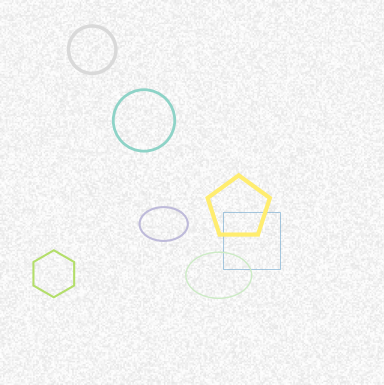[{"shape": "circle", "thickness": 2, "radius": 0.4, "center": [0.374, 0.687]}, {"shape": "oval", "thickness": 1.5, "radius": 0.31, "center": [0.425, 0.418]}, {"shape": "square", "thickness": 0.5, "radius": 0.37, "center": [0.653, 0.375]}, {"shape": "hexagon", "thickness": 1.5, "radius": 0.31, "center": [0.14, 0.289]}, {"shape": "circle", "thickness": 2.5, "radius": 0.31, "center": [0.24, 0.871]}, {"shape": "oval", "thickness": 1, "radius": 0.43, "center": [0.568, 0.285]}, {"shape": "pentagon", "thickness": 3, "radius": 0.43, "center": [0.62, 0.46]}]